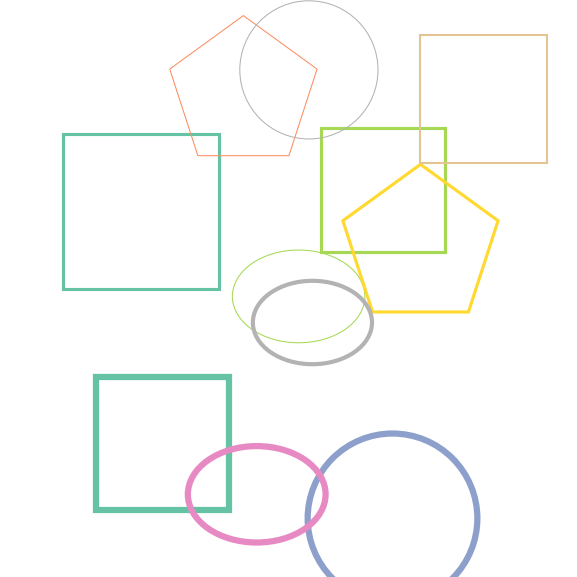[{"shape": "square", "thickness": 3, "radius": 0.57, "center": [0.281, 0.232]}, {"shape": "square", "thickness": 1.5, "radius": 0.67, "center": [0.244, 0.633]}, {"shape": "pentagon", "thickness": 0.5, "radius": 0.67, "center": [0.421, 0.838]}, {"shape": "circle", "thickness": 3, "radius": 0.73, "center": [0.68, 0.102]}, {"shape": "oval", "thickness": 3, "radius": 0.6, "center": [0.445, 0.143]}, {"shape": "oval", "thickness": 0.5, "radius": 0.57, "center": [0.517, 0.486]}, {"shape": "square", "thickness": 1.5, "radius": 0.53, "center": [0.663, 0.67]}, {"shape": "pentagon", "thickness": 1.5, "radius": 0.71, "center": [0.728, 0.573]}, {"shape": "square", "thickness": 1, "radius": 0.55, "center": [0.837, 0.828]}, {"shape": "circle", "thickness": 0.5, "radius": 0.6, "center": [0.535, 0.878]}, {"shape": "oval", "thickness": 2, "radius": 0.52, "center": [0.541, 0.441]}]